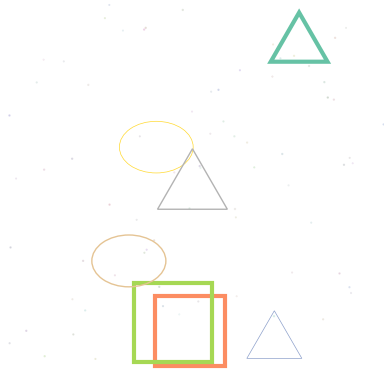[{"shape": "triangle", "thickness": 3, "radius": 0.43, "center": [0.777, 0.882]}, {"shape": "square", "thickness": 3, "radius": 0.45, "center": [0.493, 0.14]}, {"shape": "triangle", "thickness": 0.5, "radius": 0.41, "center": [0.713, 0.11]}, {"shape": "square", "thickness": 3, "radius": 0.51, "center": [0.45, 0.163]}, {"shape": "oval", "thickness": 0.5, "radius": 0.48, "center": [0.406, 0.618]}, {"shape": "oval", "thickness": 1, "radius": 0.48, "center": [0.335, 0.322]}, {"shape": "triangle", "thickness": 1, "radius": 0.52, "center": [0.5, 0.509]}]